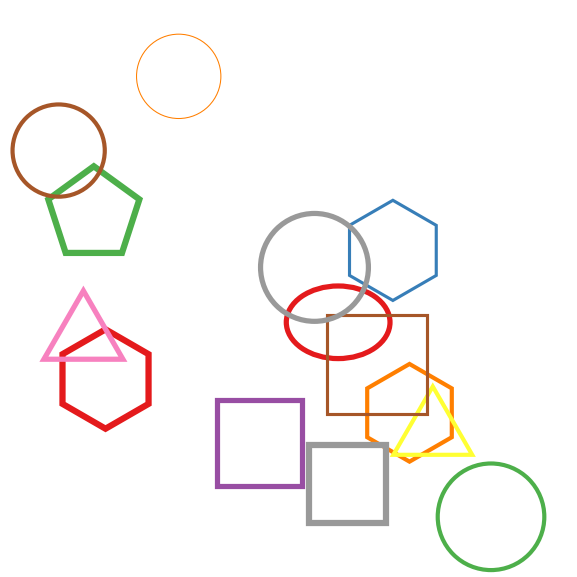[{"shape": "oval", "thickness": 2.5, "radius": 0.45, "center": [0.586, 0.441]}, {"shape": "hexagon", "thickness": 3, "radius": 0.43, "center": [0.183, 0.343]}, {"shape": "hexagon", "thickness": 1.5, "radius": 0.43, "center": [0.68, 0.566]}, {"shape": "pentagon", "thickness": 3, "radius": 0.41, "center": [0.162, 0.628]}, {"shape": "circle", "thickness": 2, "radius": 0.46, "center": [0.85, 0.104]}, {"shape": "square", "thickness": 2.5, "radius": 0.37, "center": [0.449, 0.232]}, {"shape": "hexagon", "thickness": 2, "radius": 0.42, "center": [0.709, 0.284]}, {"shape": "circle", "thickness": 0.5, "radius": 0.37, "center": [0.309, 0.867]}, {"shape": "triangle", "thickness": 2, "radius": 0.39, "center": [0.749, 0.251]}, {"shape": "square", "thickness": 1.5, "radius": 0.43, "center": [0.653, 0.368]}, {"shape": "circle", "thickness": 2, "radius": 0.4, "center": [0.102, 0.738]}, {"shape": "triangle", "thickness": 2.5, "radius": 0.39, "center": [0.144, 0.417]}, {"shape": "square", "thickness": 3, "radius": 0.34, "center": [0.602, 0.161]}, {"shape": "circle", "thickness": 2.5, "radius": 0.47, "center": [0.545, 0.536]}]